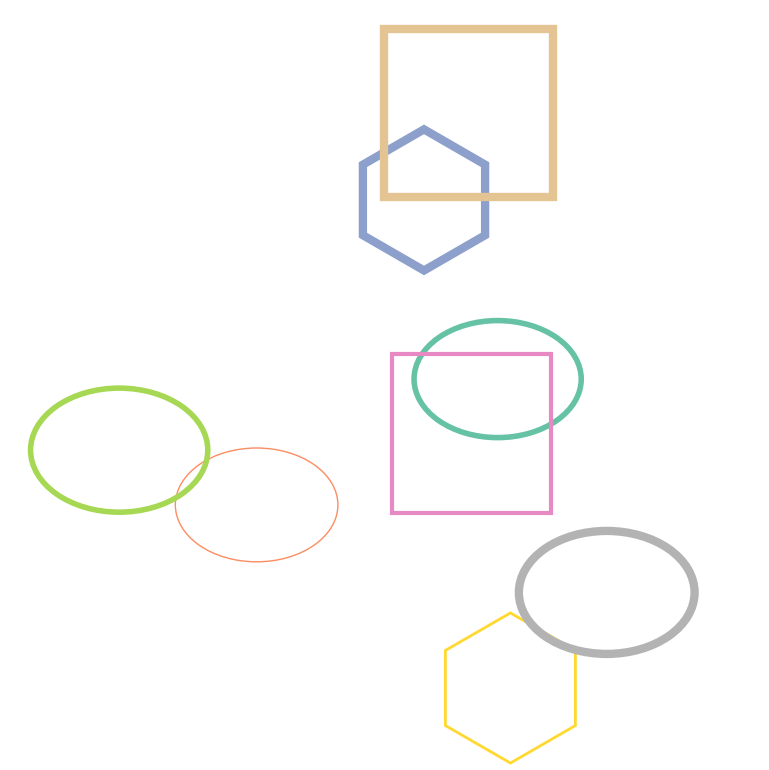[{"shape": "oval", "thickness": 2, "radius": 0.54, "center": [0.646, 0.508]}, {"shape": "oval", "thickness": 0.5, "radius": 0.53, "center": [0.333, 0.344]}, {"shape": "hexagon", "thickness": 3, "radius": 0.46, "center": [0.551, 0.74]}, {"shape": "square", "thickness": 1.5, "radius": 0.52, "center": [0.613, 0.437]}, {"shape": "oval", "thickness": 2, "radius": 0.58, "center": [0.155, 0.415]}, {"shape": "hexagon", "thickness": 1, "radius": 0.49, "center": [0.663, 0.107]}, {"shape": "square", "thickness": 3, "radius": 0.55, "center": [0.608, 0.853]}, {"shape": "oval", "thickness": 3, "radius": 0.57, "center": [0.788, 0.231]}]